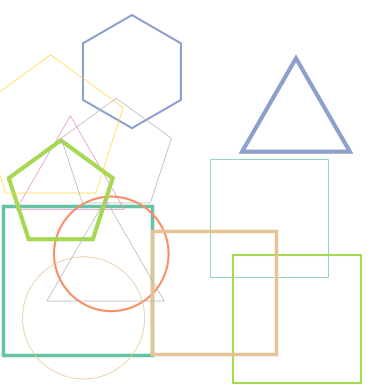[{"shape": "square", "thickness": 2.5, "radius": 0.97, "center": [0.202, 0.271]}, {"shape": "square", "thickness": 0.5, "radius": 0.77, "center": [0.699, 0.433]}, {"shape": "circle", "thickness": 1.5, "radius": 0.74, "center": [0.289, 0.341]}, {"shape": "hexagon", "thickness": 1.5, "radius": 0.73, "center": [0.343, 0.814]}, {"shape": "triangle", "thickness": 3, "radius": 0.81, "center": [0.769, 0.687]}, {"shape": "triangle", "thickness": 0.5, "radius": 0.81, "center": [0.183, 0.537]}, {"shape": "pentagon", "thickness": 3, "radius": 0.71, "center": [0.158, 0.493]}, {"shape": "square", "thickness": 1.5, "radius": 0.83, "center": [0.771, 0.17]}, {"shape": "pentagon", "thickness": 0.5, "radius": 0.99, "center": [0.132, 0.659]}, {"shape": "square", "thickness": 2.5, "radius": 0.81, "center": [0.556, 0.24]}, {"shape": "circle", "thickness": 0.5, "radius": 0.79, "center": [0.217, 0.174]}, {"shape": "pentagon", "thickness": 0.5, "radius": 0.75, "center": [0.302, 0.594]}, {"shape": "triangle", "thickness": 0.5, "radius": 0.88, "center": [0.274, 0.306]}]